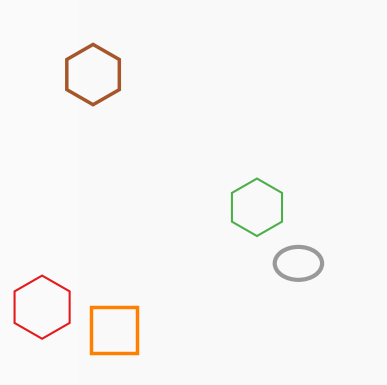[{"shape": "hexagon", "thickness": 1.5, "radius": 0.41, "center": [0.109, 0.202]}, {"shape": "hexagon", "thickness": 1.5, "radius": 0.37, "center": [0.663, 0.462]}, {"shape": "square", "thickness": 2.5, "radius": 0.3, "center": [0.294, 0.143]}, {"shape": "hexagon", "thickness": 2.5, "radius": 0.39, "center": [0.24, 0.806]}, {"shape": "oval", "thickness": 3, "radius": 0.31, "center": [0.77, 0.316]}]